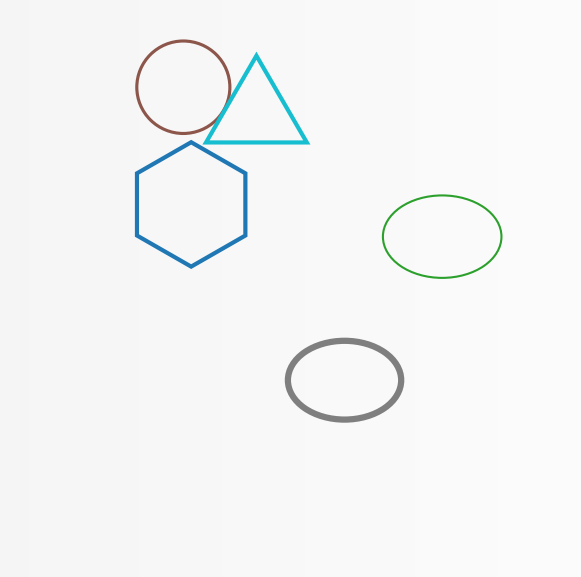[{"shape": "hexagon", "thickness": 2, "radius": 0.54, "center": [0.329, 0.645]}, {"shape": "oval", "thickness": 1, "radius": 0.51, "center": [0.761, 0.589]}, {"shape": "circle", "thickness": 1.5, "radius": 0.4, "center": [0.315, 0.848]}, {"shape": "oval", "thickness": 3, "radius": 0.49, "center": [0.593, 0.341]}, {"shape": "triangle", "thickness": 2, "radius": 0.5, "center": [0.441, 0.803]}]